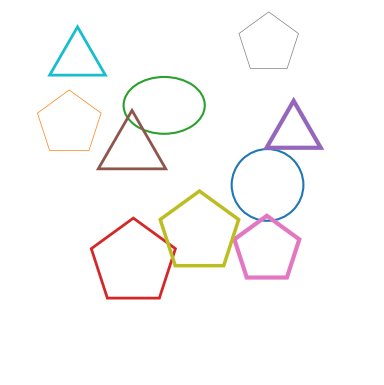[{"shape": "circle", "thickness": 1.5, "radius": 0.47, "center": [0.695, 0.52]}, {"shape": "pentagon", "thickness": 0.5, "radius": 0.43, "center": [0.18, 0.679]}, {"shape": "oval", "thickness": 1.5, "radius": 0.53, "center": [0.426, 0.726]}, {"shape": "pentagon", "thickness": 2, "radius": 0.57, "center": [0.346, 0.319]}, {"shape": "triangle", "thickness": 3, "radius": 0.41, "center": [0.763, 0.657]}, {"shape": "triangle", "thickness": 2, "radius": 0.51, "center": [0.343, 0.612]}, {"shape": "pentagon", "thickness": 3, "radius": 0.44, "center": [0.693, 0.351]}, {"shape": "pentagon", "thickness": 0.5, "radius": 0.41, "center": [0.698, 0.888]}, {"shape": "pentagon", "thickness": 2.5, "radius": 0.54, "center": [0.518, 0.397]}, {"shape": "triangle", "thickness": 2, "radius": 0.42, "center": [0.201, 0.847]}]